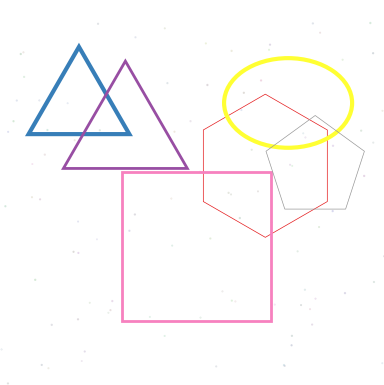[{"shape": "hexagon", "thickness": 0.5, "radius": 0.93, "center": [0.689, 0.569]}, {"shape": "triangle", "thickness": 3, "radius": 0.76, "center": [0.205, 0.727]}, {"shape": "triangle", "thickness": 2, "radius": 0.93, "center": [0.326, 0.655]}, {"shape": "oval", "thickness": 3, "radius": 0.83, "center": [0.748, 0.733]}, {"shape": "square", "thickness": 2, "radius": 0.97, "center": [0.511, 0.359]}, {"shape": "pentagon", "thickness": 0.5, "radius": 0.67, "center": [0.819, 0.566]}]